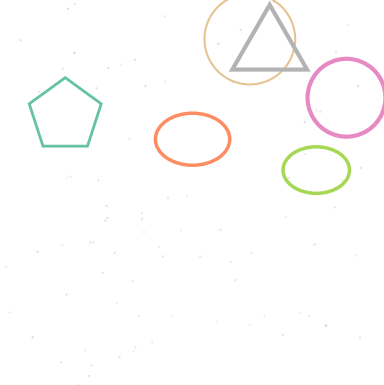[{"shape": "pentagon", "thickness": 2, "radius": 0.49, "center": [0.169, 0.7]}, {"shape": "oval", "thickness": 2.5, "radius": 0.48, "center": [0.5, 0.638]}, {"shape": "circle", "thickness": 3, "radius": 0.51, "center": [0.9, 0.746]}, {"shape": "oval", "thickness": 2.5, "radius": 0.43, "center": [0.821, 0.558]}, {"shape": "circle", "thickness": 1.5, "radius": 0.59, "center": [0.649, 0.899]}, {"shape": "triangle", "thickness": 3, "radius": 0.56, "center": [0.7, 0.875]}]